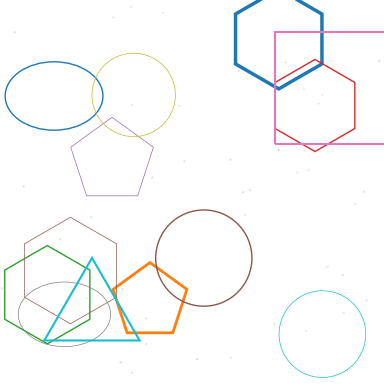[{"shape": "oval", "thickness": 1, "radius": 0.63, "center": [0.14, 0.751]}, {"shape": "hexagon", "thickness": 2.5, "radius": 0.65, "center": [0.724, 0.899]}, {"shape": "pentagon", "thickness": 2, "radius": 0.5, "center": [0.39, 0.217]}, {"shape": "hexagon", "thickness": 1, "radius": 0.64, "center": [0.123, 0.235]}, {"shape": "hexagon", "thickness": 1, "radius": 0.6, "center": [0.818, 0.726]}, {"shape": "pentagon", "thickness": 0.5, "radius": 0.56, "center": [0.291, 0.583]}, {"shape": "hexagon", "thickness": 0.5, "radius": 0.69, "center": [0.183, 0.297]}, {"shape": "circle", "thickness": 1, "radius": 0.62, "center": [0.529, 0.33]}, {"shape": "square", "thickness": 1.5, "radius": 0.73, "center": [0.858, 0.772]}, {"shape": "oval", "thickness": 0.5, "radius": 0.6, "center": [0.167, 0.184]}, {"shape": "circle", "thickness": 0.5, "radius": 0.54, "center": [0.347, 0.753]}, {"shape": "triangle", "thickness": 1.5, "radius": 0.71, "center": [0.239, 0.187]}, {"shape": "circle", "thickness": 0.5, "radius": 0.56, "center": [0.837, 0.132]}]